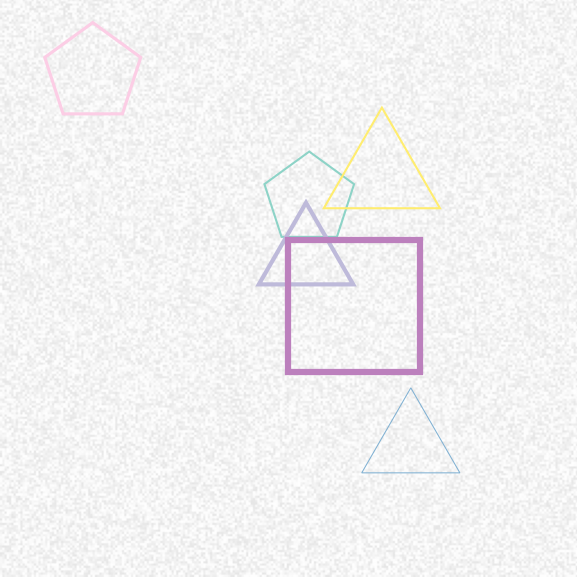[{"shape": "pentagon", "thickness": 1, "radius": 0.41, "center": [0.535, 0.655]}, {"shape": "triangle", "thickness": 2, "radius": 0.47, "center": [0.53, 0.554]}, {"shape": "triangle", "thickness": 0.5, "radius": 0.49, "center": [0.711, 0.229]}, {"shape": "pentagon", "thickness": 1.5, "radius": 0.44, "center": [0.161, 0.873]}, {"shape": "square", "thickness": 3, "radius": 0.57, "center": [0.613, 0.47]}, {"shape": "triangle", "thickness": 1, "radius": 0.58, "center": [0.661, 0.697]}]